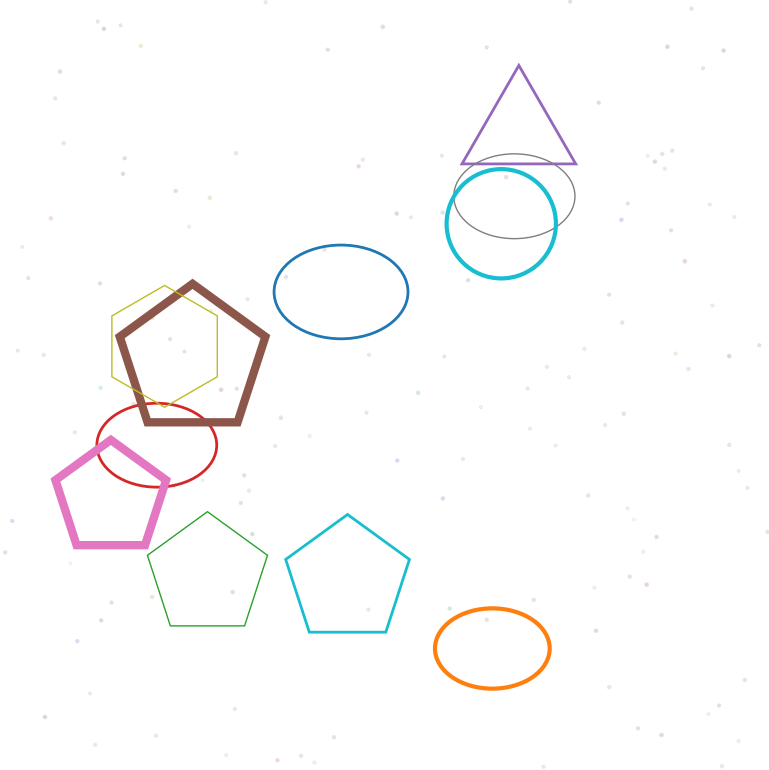[{"shape": "oval", "thickness": 1, "radius": 0.43, "center": [0.443, 0.621]}, {"shape": "oval", "thickness": 1.5, "radius": 0.37, "center": [0.639, 0.158]}, {"shape": "pentagon", "thickness": 0.5, "radius": 0.41, "center": [0.269, 0.253]}, {"shape": "oval", "thickness": 1, "radius": 0.39, "center": [0.204, 0.422]}, {"shape": "triangle", "thickness": 1, "radius": 0.43, "center": [0.674, 0.83]}, {"shape": "pentagon", "thickness": 3, "radius": 0.5, "center": [0.25, 0.532]}, {"shape": "pentagon", "thickness": 3, "radius": 0.38, "center": [0.144, 0.353]}, {"shape": "oval", "thickness": 0.5, "radius": 0.39, "center": [0.668, 0.745]}, {"shape": "hexagon", "thickness": 0.5, "radius": 0.4, "center": [0.214, 0.55]}, {"shape": "circle", "thickness": 1.5, "radius": 0.35, "center": [0.651, 0.709]}, {"shape": "pentagon", "thickness": 1, "radius": 0.42, "center": [0.451, 0.247]}]